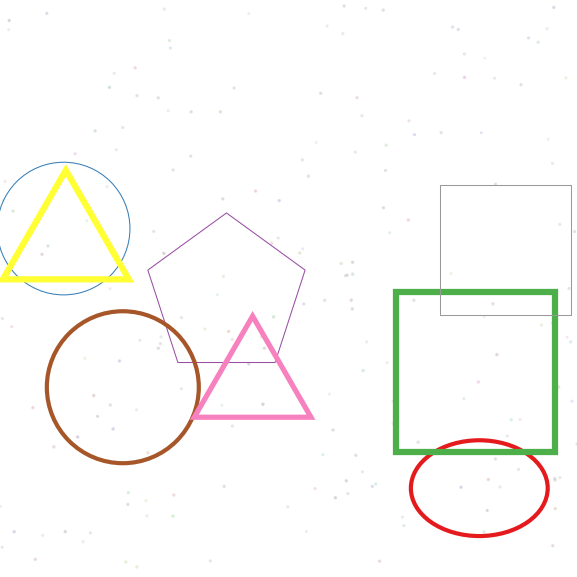[{"shape": "oval", "thickness": 2, "radius": 0.59, "center": [0.83, 0.154]}, {"shape": "circle", "thickness": 0.5, "radius": 0.57, "center": [0.11, 0.603]}, {"shape": "square", "thickness": 3, "radius": 0.69, "center": [0.823, 0.355]}, {"shape": "pentagon", "thickness": 0.5, "radius": 0.72, "center": [0.392, 0.487]}, {"shape": "triangle", "thickness": 3, "radius": 0.63, "center": [0.114, 0.578]}, {"shape": "circle", "thickness": 2, "radius": 0.66, "center": [0.213, 0.329]}, {"shape": "triangle", "thickness": 2.5, "radius": 0.58, "center": [0.437, 0.335]}, {"shape": "square", "thickness": 0.5, "radius": 0.56, "center": [0.876, 0.566]}]